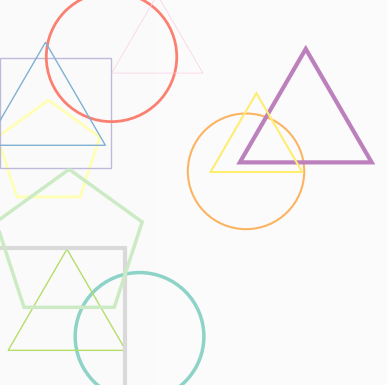[{"shape": "circle", "thickness": 2.5, "radius": 0.83, "center": [0.36, 0.126]}, {"shape": "pentagon", "thickness": 2, "radius": 0.69, "center": [0.125, 0.601]}, {"shape": "square", "thickness": 1, "radius": 0.72, "center": [0.142, 0.707]}, {"shape": "circle", "thickness": 2, "radius": 0.84, "center": [0.288, 0.852]}, {"shape": "triangle", "thickness": 1, "radius": 0.89, "center": [0.117, 0.712]}, {"shape": "circle", "thickness": 1.5, "radius": 0.75, "center": [0.635, 0.555]}, {"shape": "triangle", "thickness": 1, "radius": 0.88, "center": [0.173, 0.178]}, {"shape": "triangle", "thickness": 0.5, "radius": 0.68, "center": [0.406, 0.878]}, {"shape": "square", "thickness": 3, "radius": 0.94, "center": [0.133, 0.168]}, {"shape": "triangle", "thickness": 3, "radius": 0.98, "center": [0.789, 0.676]}, {"shape": "pentagon", "thickness": 2.5, "radius": 0.99, "center": [0.178, 0.362]}, {"shape": "triangle", "thickness": 1.5, "radius": 0.68, "center": [0.662, 0.621]}]